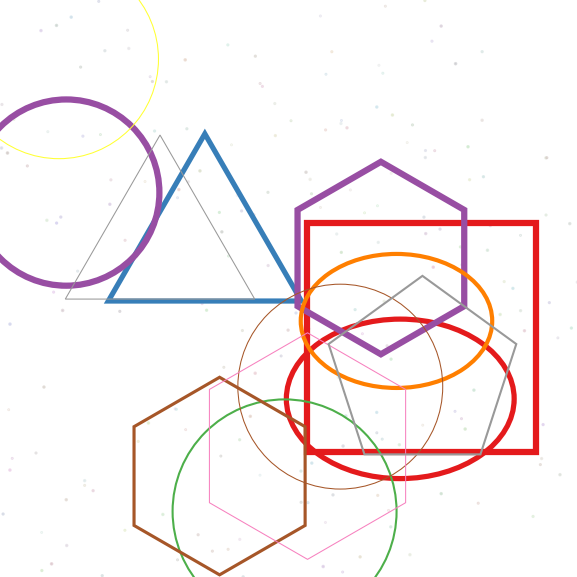[{"shape": "oval", "thickness": 2.5, "radius": 0.99, "center": [0.693, 0.308]}, {"shape": "square", "thickness": 3, "radius": 0.99, "center": [0.729, 0.415]}, {"shape": "triangle", "thickness": 2.5, "radius": 0.97, "center": [0.355, 0.574]}, {"shape": "circle", "thickness": 1, "radius": 0.97, "center": [0.493, 0.114]}, {"shape": "circle", "thickness": 3, "radius": 0.81, "center": [0.115, 0.666]}, {"shape": "hexagon", "thickness": 3, "radius": 0.83, "center": [0.66, 0.552]}, {"shape": "oval", "thickness": 2, "radius": 0.83, "center": [0.687, 0.443]}, {"shape": "circle", "thickness": 0.5, "radius": 0.86, "center": [0.102, 0.897]}, {"shape": "hexagon", "thickness": 1.5, "radius": 0.86, "center": [0.38, 0.175]}, {"shape": "circle", "thickness": 0.5, "radius": 0.89, "center": [0.589, 0.33]}, {"shape": "hexagon", "thickness": 0.5, "radius": 0.98, "center": [0.533, 0.227]}, {"shape": "pentagon", "thickness": 1, "radius": 0.85, "center": [0.731, 0.351]}, {"shape": "triangle", "thickness": 0.5, "radius": 0.95, "center": [0.277, 0.576]}]